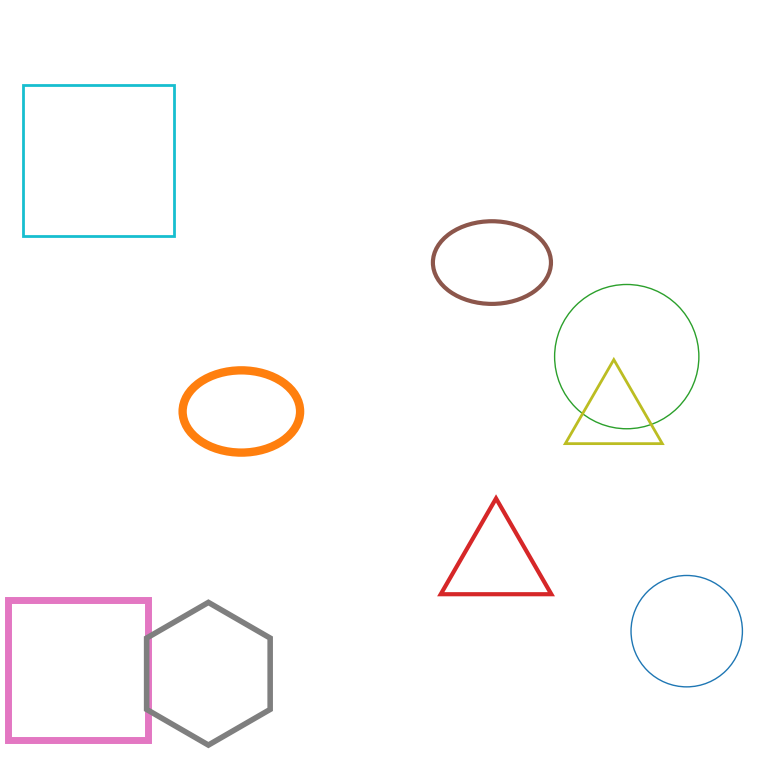[{"shape": "circle", "thickness": 0.5, "radius": 0.36, "center": [0.892, 0.18]}, {"shape": "oval", "thickness": 3, "radius": 0.38, "center": [0.313, 0.466]}, {"shape": "circle", "thickness": 0.5, "radius": 0.47, "center": [0.814, 0.537]}, {"shape": "triangle", "thickness": 1.5, "radius": 0.41, "center": [0.644, 0.27]}, {"shape": "oval", "thickness": 1.5, "radius": 0.38, "center": [0.639, 0.659]}, {"shape": "square", "thickness": 2.5, "radius": 0.45, "center": [0.101, 0.13]}, {"shape": "hexagon", "thickness": 2, "radius": 0.46, "center": [0.271, 0.125]}, {"shape": "triangle", "thickness": 1, "radius": 0.36, "center": [0.797, 0.46]}, {"shape": "square", "thickness": 1, "radius": 0.49, "center": [0.128, 0.792]}]